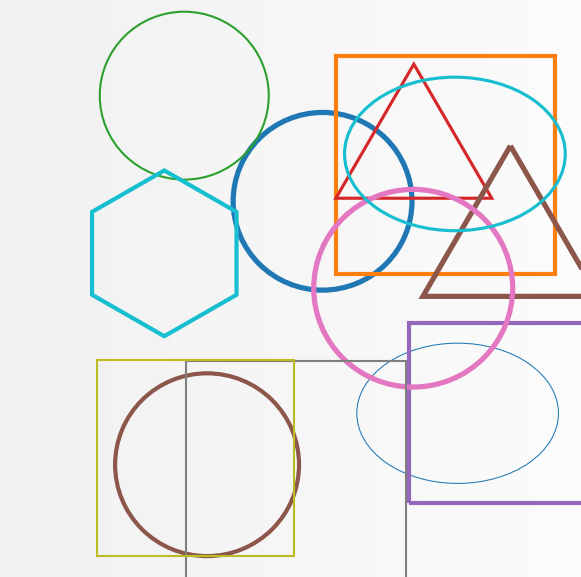[{"shape": "oval", "thickness": 0.5, "radius": 0.87, "center": [0.787, 0.283]}, {"shape": "circle", "thickness": 2.5, "radius": 0.77, "center": [0.555, 0.651]}, {"shape": "square", "thickness": 2, "radius": 0.94, "center": [0.767, 0.714]}, {"shape": "circle", "thickness": 1, "radius": 0.73, "center": [0.317, 0.834]}, {"shape": "triangle", "thickness": 1.5, "radius": 0.77, "center": [0.712, 0.733]}, {"shape": "square", "thickness": 2, "radius": 0.78, "center": [0.86, 0.284]}, {"shape": "circle", "thickness": 2, "radius": 0.79, "center": [0.356, 0.194]}, {"shape": "triangle", "thickness": 2.5, "radius": 0.87, "center": [0.878, 0.573]}, {"shape": "circle", "thickness": 2.5, "radius": 0.86, "center": [0.711, 0.5]}, {"shape": "square", "thickness": 1, "radius": 0.94, "center": [0.509, 0.186]}, {"shape": "square", "thickness": 1, "radius": 0.85, "center": [0.337, 0.205]}, {"shape": "oval", "thickness": 1.5, "radius": 0.95, "center": [0.783, 0.733]}, {"shape": "hexagon", "thickness": 2, "radius": 0.72, "center": [0.283, 0.56]}]